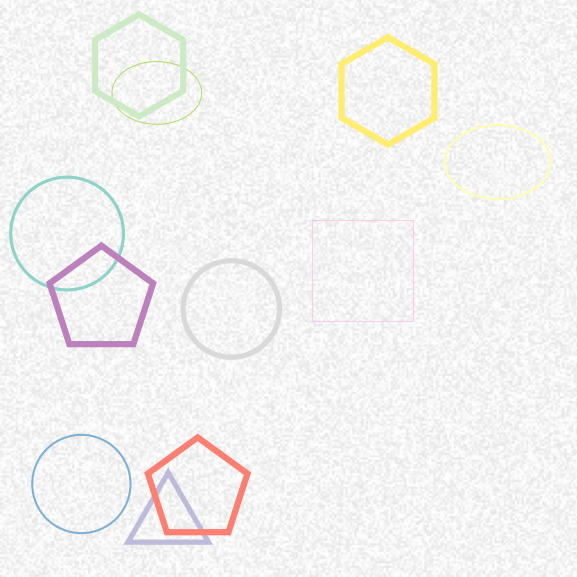[{"shape": "circle", "thickness": 1.5, "radius": 0.49, "center": [0.116, 0.595]}, {"shape": "oval", "thickness": 1, "radius": 0.46, "center": [0.862, 0.718]}, {"shape": "triangle", "thickness": 2.5, "radius": 0.4, "center": [0.291, 0.1]}, {"shape": "pentagon", "thickness": 3, "radius": 0.45, "center": [0.342, 0.151]}, {"shape": "circle", "thickness": 1, "radius": 0.43, "center": [0.141, 0.161]}, {"shape": "oval", "thickness": 0.5, "radius": 0.39, "center": [0.272, 0.838]}, {"shape": "square", "thickness": 0.5, "radius": 0.43, "center": [0.627, 0.531]}, {"shape": "circle", "thickness": 2.5, "radius": 0.42, "center": [0.401, 0.464]}, {"shape": "pentagon", "thickness": 3, "radius": 0.47, "center": [0.176, 0.479]}, {"shape": "hexagon", "thickness": 3, "radius": 0.44, "center": [0.241, 0.886]}, {"shape": "hexagon", "thickness": 3, "radius": 0.46, "center": [0.672, 0.842]}]